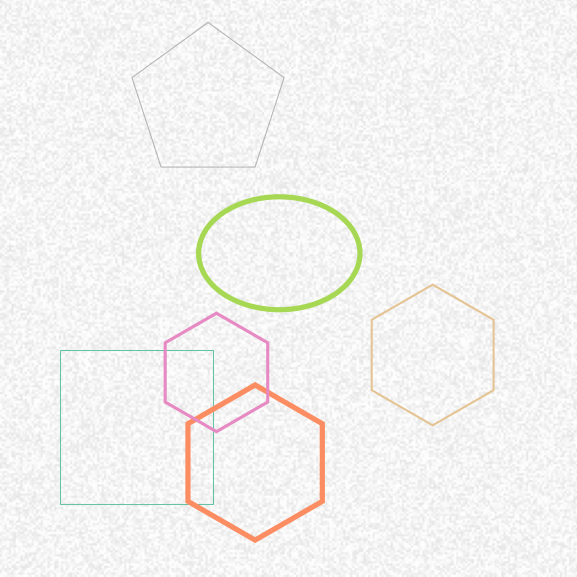[{"shape": "square", "thickness": 0.5, "radius": 0.66, "center": [0.236, 0.26]}, {"shape": "hexagon", "thickness": 2.5, "radius": 0.67, "center": [0.442, 0.198]}, {"shape": "hexagon", "thickness": 1.5, "radius": 0.51, "center": [0.375, 0.354]}, {"shape": "oval", "thickness": 2.5, "radius": 0.7, "center": [0.484, 0.561]}, {"shape": "hexagon", "thickness": 1, "radius": 0.61, "center": [0.749, 0.384]}, {"shape": "pentagon", "thickness": 0.5, "radius": 0.69, "center": [0.36, 0.822]}]